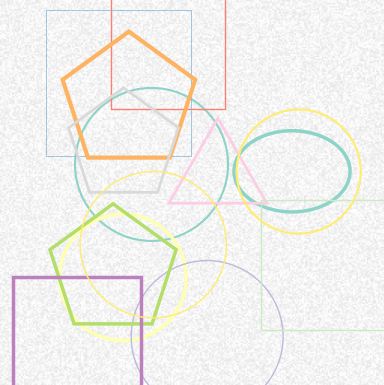[{"shape": "circle", "thickness": 1.5, "radius": 0.99, "center": [0.394, 0.573]}, {"shape": "oval", "thickness": 2.5, "radius": 0.75, "center": [0.759, 0.555]}, {"shape": "circle", "thickness": 2.5, "radius": 0.82, "center": [0.319, 0.279]}, {"shape": "circle", "thickness": 1, "radius": 0.99, "center": [0.538, 0.126]}, {"shape": "square", "thickness": 1, "radius": 0.74, "center": [0.437, 0.865]}, {"shape": "square", "thickness": 0.5, "radius": 0.95, "center": [0.308, 0.784]}, {"shape": "pentagon", "thickness": 3, "radius": 0.9, "center": [0.335, 0.737]}, {"shape": "pentagon", "thickness": 2.5, "radius": 0.86, "center": [0.294, 0.298]}, {"shape": "triangle", "thickness": 2, "radius": 0.73, "center": [0.566, 0.546]}, {"shape": "pentagon", "thickness": 2, "radius": 0.75, "center": [0.321, 0.622]}, {"shape": "square", "thickness": 2.5, "radius": 0.83, "center": [0.2, 0.115]}, {"shape": "square", "thickness": 1, "radius": 0.84, "center": [0.848, 0.312]}, {"shape": "circle", "thickness": 1, "radius": 0.95, "center": [0.398, 0.364]}, {"shape": "circle", "thickness": 1.5, "radius": 0.81, "center": [0.776, 0.554]}]